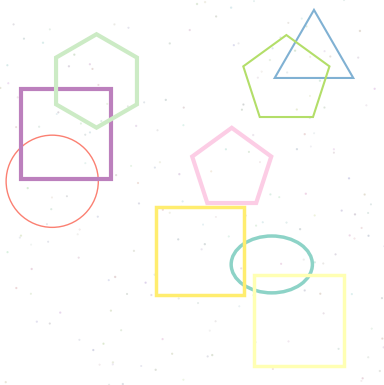[{"shape": "oval", "thickness": 2.5, "radius": 0.53, "center": [0.706, 0.313]}, {"shape": "square", "thickness": 2.5, "radius": 0.59, "center": [0.777, 0.168]}, {"shape": "circle", "thickness": 1, "radius": 0.6, "center": [0.136, 0.529]}, {"shape": "triangle", "thickness": 1.5, "radius": 0.59, "center": [0.816, 0.856]}, {"shape": "pentagon", "thickness": 1.5, "radius": 0.59, "center": [0.744, 0.791]}, {"shape": "pentagon", "thickness": 3, "radius": 0.54, "center": [0.602, 0.56]}, {"shape": "square", "thickness": 3, "radius": 0.58, "center": [0.171, 0.653]}, {"shape": "hexagon", "thickness": 3, "radius": 0.61, "center": [0.251, 0.79]}, {"shape": "square", "thickness": 2.5, "radius": 0.57, "center": [0.519, 0.349]}]